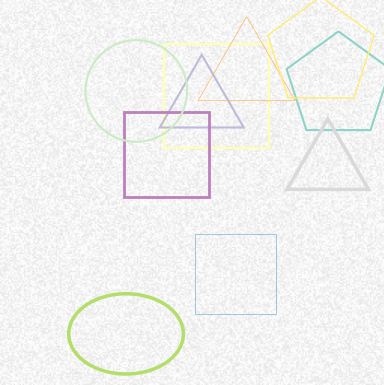[{"shape": "pentagon", "thickness": 1.5, "radius": 0.71, "center": [0.879, 0.777]}, {"shape": "square", "thickness": 1.5, "radius": 0.68, "center": [0.562, 0.75]}, {"shape": "triangle", "thickness": 1.5, "radius": 0.63, "center": [0.524, 0.732]}, {"shape": "square", "thickness": 0.5, "radius": 0.52, "center": [0.611, 0.288]}, {"shape": "triangle", "thickness": 0.5, "radius": 0.73, "center": [0.641, 0.811]}, {"shape": "oval", "thickness": 2.5, "radius": 0.74, "center": [0.327, 0.133]}, {"shape": "triangle", "thickness": 2.5, "radius": 0.61, "center": [0.851, 0.569]}, {"shape": "square", "thickness": 2, "radius": 0.55, "center": [0.432, 0.599]}, {"shape": "circle", "thickness": 1.5, "radius": 0.66, "center": [0.354, 0.764]}, {"shape": "pentagon", "thickness": 1, "radius": 0.73, "center": [0.834, 0.863]}]